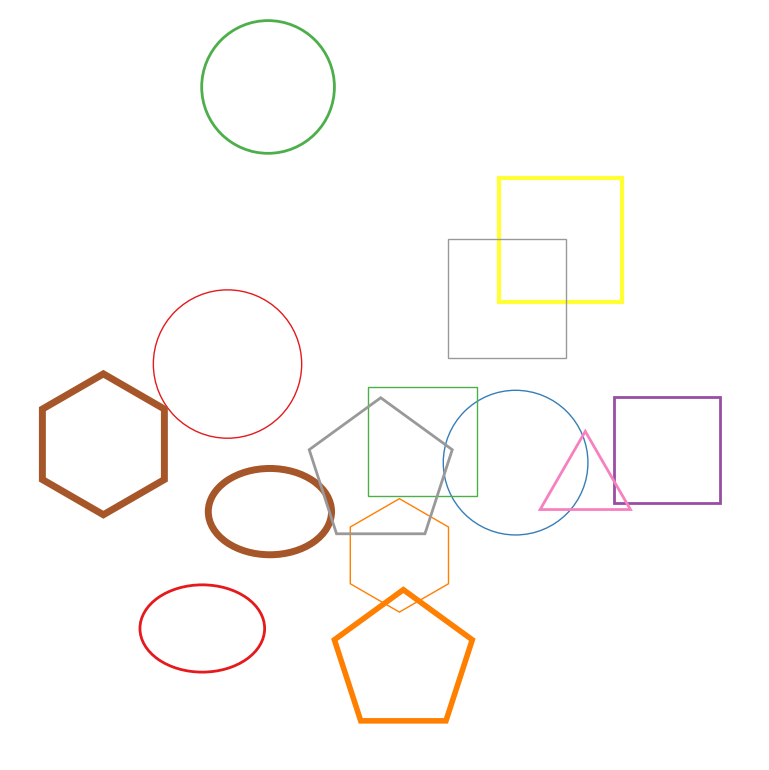[{"shape": "circle", "thickness": 0.5, "radius": 0.48, "center": [0.295, 0.527]}, {"shape": "oval", "thickness": 1, "radius": 0.4, "center": [0.263, 0.184]}, {"shape": "circle", "thickness": 0.5, "radius": 0.47, "center": [0.67, 0.399]}, {"shape": "square", "thickness": 0.5, "radius": 0.35, "center": [0.549, 0.426]}, {"shape": "circle", "thickness": 1, "radius": 0.43, "center": [0.348, 0.887]}, {"shape": "square", "thickness": 1, "radius": 0.34, "center": [0.866, 0.415]}, {"shape": "hexagon", "thickness": 0.5, "radius": 0.37, "center": [0.519, 0.279]}, {"shape": "pentagon", "thickness": 2, "radius": 0.47, "center": [0.524, 0.14]}, {"shape": "square", "thickness": 1.5, "radius": 0.4, "center": [0.728, 0.688]}, {"shape": "oval", "thickness": 2.5, "radius": 0.4, "center": [0.351, 0.336]}, {"shape": "hexagon", "thickness": 2.5, "radius": 0.46, "center": [0.134, 0.423]}, {"shape": "triangle", "thickness": 1, "radius": 0.34, "center": [0.76, 0.372]}, {"shape": "square", "thickness": 0.5, "radius": 0.38, "center": [0.658, 0.612]}, {"shape": "pentagon", "thickness": 1, "radius": 0.49, "center": [0.494, 0.386]}]